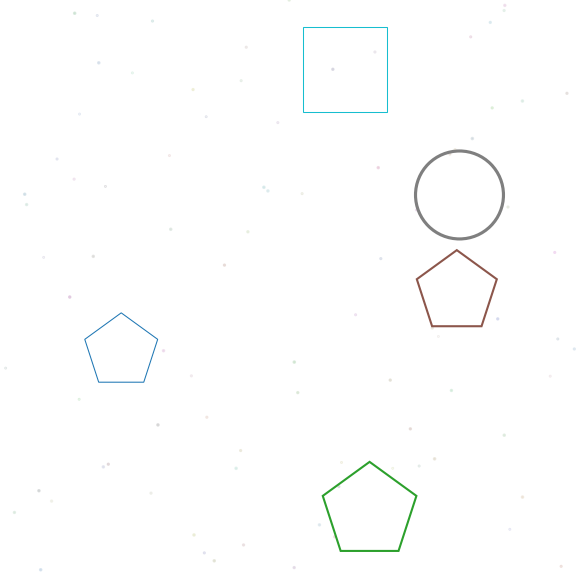[{"shape": "pentagon", "thickness": 0.5, "radius": 0.33, "center": [0.21, 0.391]}, {"shape": "pentagon", "thickness": 1, "radius": 0.43, "center": [0.64, 0.114]}, {"shape": "pentagon", "thickness": 1, "radius": 0.36, "center": [0.791, 0.493]}, {"shape": "circle", "thickness": 1.5, "radius": 0.38, "center": [0.796, 0.662]}, {"shape": "square", "thickness": 0.5, "radius": 0.37, "center": [0.597, 0.879]}]